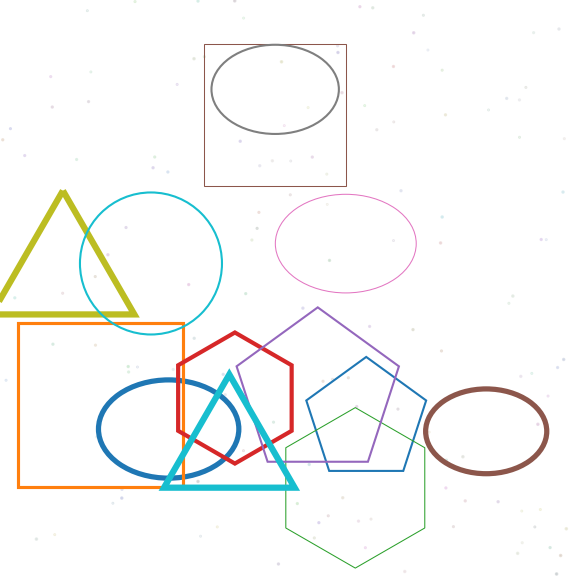[{"shape": "oval", "thickness": 2.5, "radius": 0.61, "center": [0.292, 0.256]}, {"shape": "pentagon", "thickness": 1, "radius": 0.55, "center": [0.634, 0.272]}, {"shape": "square", "thickness": 1.5, "radius": 0.71, "center": [0.174, 0.297]}, {"shape": "hexagon", "thickness": 0.5, "radius": 0.69, "center": [0.615, 0.154]}, {"shape": "hexagon", "thickness": 2, "radius": 0.57, "center": [0.407, 0.31]}, {"shape": "pentagon", "thickness": 1, "radius": 0.74, "center": [0.55, 0.319]}, {"shape": "square", "thickness": 0.5, "radius": 0.61, "center": [0.476, 0.801]}, {"shape": "oval", "thickness": 2.5, "radius": 0.52, "center": [0.842, 0.252]}, {"shape": "oval", "thickness": 0.5, "radius": 0.61, "center": [0.599, 0.577]}, {"shape": "oval", "thickness": 1, "radius": 0.55, "center": [0.476, 0.844]}, {"shape": "triangle", "thickness": 3, "radius": 0.71, "center": [0.109, 0.526]}, {"shape": "circle", "thickness": 1, "radius": 0.61, "center": [0.261, 0.543]}, {"shape": "triangle", "thickness": 3, "radius": 0.65, "center": [0.397, 0.22]}]